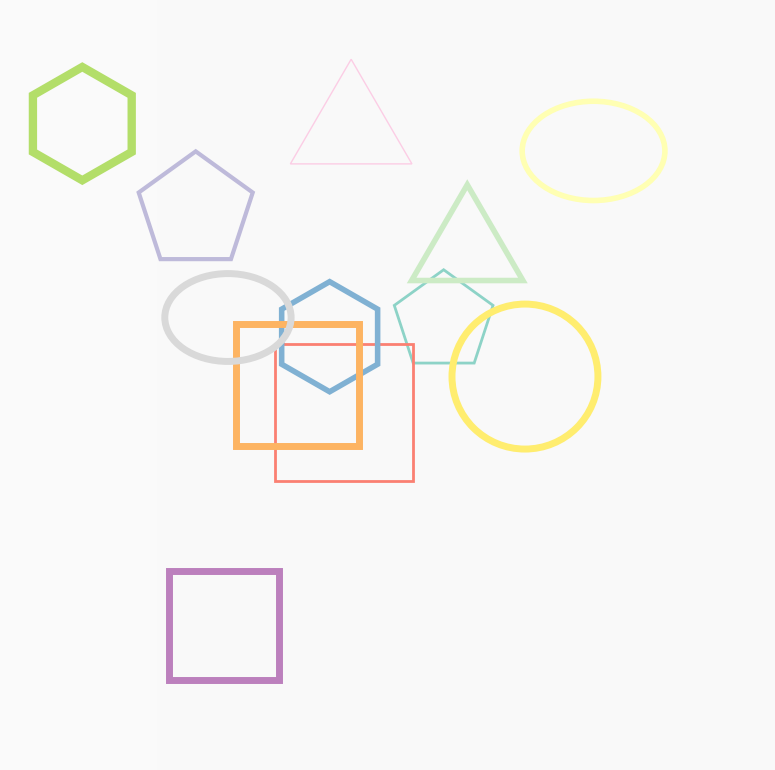[{"shape": "pentagon", "thickness": 1, "radius": 0.33, "center": [0.572, 0.583]}, {"shape": "oval", "thickness": 2, "radius": 0.46, "center": [0.766, 0.804]}, {"shape": "pentagon", "thickness": 1.5, "radius": 0.39, "center": [0.253, 0.726]}, {"shape": "square", "thickness": 1, "radius": 0.44, "center": [0.444, 0.465]}, {"shape": "hexagon", "thickness": 2, "radius": 0.36, "center": [0.425, 0.563]}, {"shape": "square", "thickness": 2.5, "radius": 0.4, "center": [0.383, 0.5]}, {"shape": "hexagon", "thickness": 3, "radius": 0.37, "center": [0.106, 0.839]}, {"shape": "triangle", "thickness": 0.5, "radius": 0.45, "center": [0.453, 0.832]}, {"shape": "oval", "thickness": 2.5, "radius": 0.41, "center": [0.294, 0.588]}, {"shape": "square", "thickness": 2.5, "radius": 0.35, "center": [0.288, 0.188]}, {"shape": "triangle", "thickness": 2, "radius": 0.41, "center": [0.603, 0.677]}, {"shape": "circle", "thickness": 2.5, "radius": 0.47, "center": [0.677, 0.511]}]